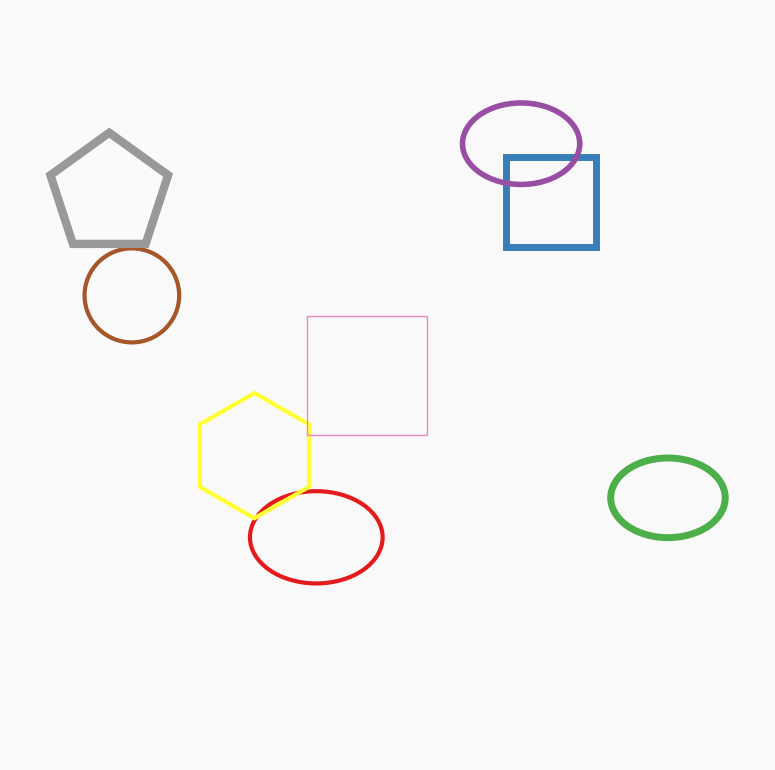[{"shape": "oval", "thickness": 1.5, "radius": 0.43, "center": [0.408, 0.302]}, {"shape": "square", "thickness": 2.5, "radius": 0.29, "center": [0.711, 0.738]}, {"shape": "oval", "thickness": 2.5, "radius": 0.37, "center": [0.862, 0.353]}, {"shape": "oval", "thickness": 2, "radius": 0.38, "center": [0.672, 0.813]}, {"shape": "hexagon", "thickness": 1.5, "radius": 0.41, "center": [0.328, 0.408]}, {"shape": "circle", "thickness": 1.5, "radius": 0.31, "center": [0.17, 0.616]}, {"shape": "square", "thickness": 0.5, "radius": 0.39, "center": [0.474, 0.512]}, {"shape": "pentagon", "thickness": 3, "radius": 0.4, "center": [0.141, 0.748]}]